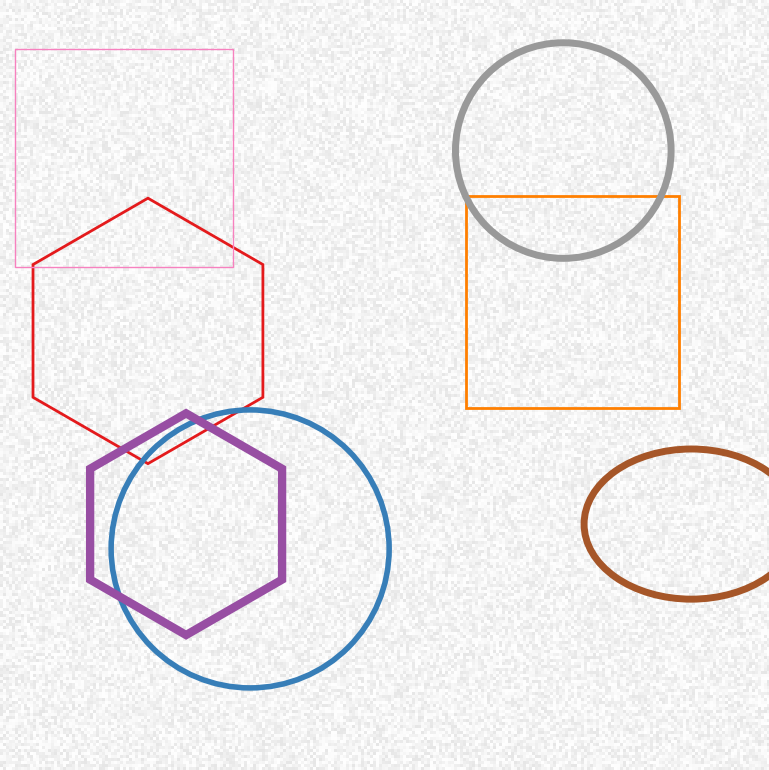[{"shape": "hexagon", "thickness": 1, "radius": 0.86, "center": [0.192, 0.57]}, {"shape": "circle", "thickness": 2, "radius": 0.9, "center": [0.325, 0.287]}, {"shape": "hexagon", "thickness": 3, "radius": 0.72, "center": [0.242, 0.319]}, {"shape": "square", "thickness": 1, "radius": 0.69, "center": [0.743, 0.608]}, {"shape": "oval", "thickness": 2.5, "radius": 0.7, "center": [0.898, 0.319]}, {"shape": "square", "thickness": 0.5, "radius": 0.71, "center": [0.161, 0.795]}, {"shape": "circle", "thickness": 2.5, "radius": 0.7, "center": [0.732, 0.804]}]